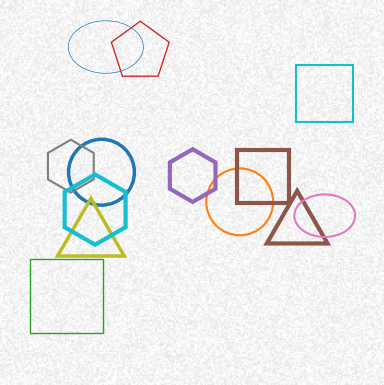[{"shape": "circle", "thickness": 2.5, "radius": 0.43, "center": [0.264, 0.553]}, {"shape": "oval", "thickness": 0.5, "radius": 0.49, "center": [0.275, 0.878]}, {"shape": "circle", "thickness": 1.5, "radius": 0.43, "center": [0.623, 0.476]}, {"shape": "square", "thickness": 1, "radius": 0.48, "center": [0.173, 0.231]}, {"shape": "pentagon", "thickness": 1, "radius": 0.39, "center": [0.364, 0.866]}, {"shape": "hexagon", "thickness": 3, "radius": 0.34, "center": [0.5, 0.544]}, {"shape": "triangle", "thickness": 3, "radius": 0.46, "center": [0.772, 0.413]}, {"shape": "square", "thickness": 3, "radius": 0.34, "center": [0.683, 0.541]}, {"shape": "oval", "thickness": 1.5, "radius": 0.39, "center": [0.843, 0.44]}, {"shape": "hexagon", "thickness": 1.5, "radius": 0.34, "center": [0.184, 0.568]}, {"shape": "triangle", "thickness": 2.5, "radius": 0.5, "center": [0.236, 0.385]}, {"shape": "hexagon", "thickness": 3, "radius": 0.46, "center": [0.247, 0.456]}, {"shape": "square", "thickness": 1.5, "radius": 0.37, "center": [0.843, 0.757]}]